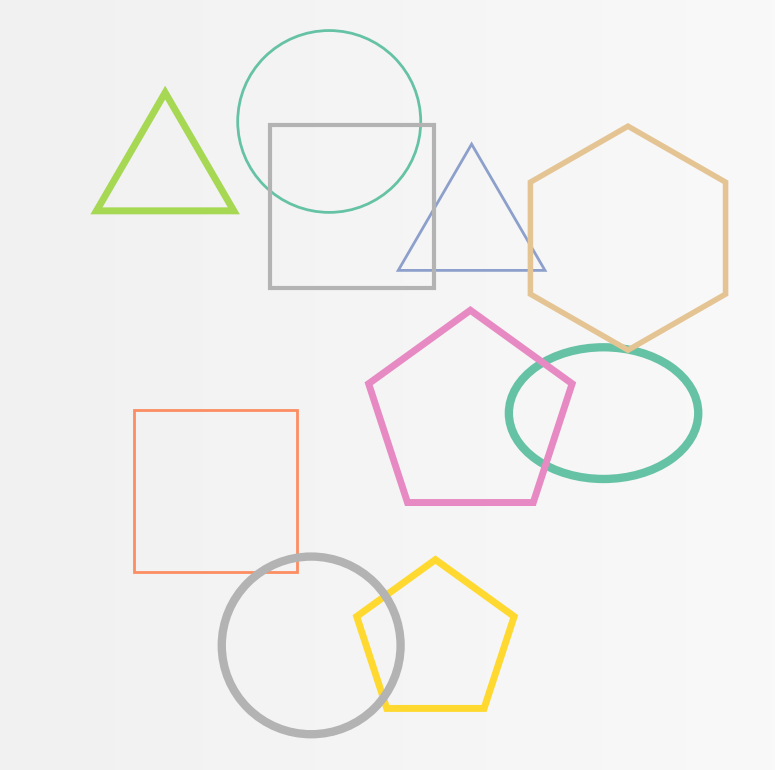[{"shape": "oval", "thickness": 3, "radius": 0.61, "center": [0.779, 0.463]}, {"shape": "circle", "thickness": 1, "radius": 0.59, "center": [0.425, 0.842]}, {"shape": "square", "thickness": 1, "radius": 0.53, "center": [0.278, 0.363]}, {"shape": "triangle", "thickness": 1, "radius": 0.55, "center": [0.609, 0.704]}, {"shape": "pentagon", "thickness": 2.5, "radius": 0.69, "center": [0.607, 0.459]}, {"shape": "triangle", "thickness": 2.5, "radius": 0.51, "center": [0.213, 0.777]}, {"shape": "pentagon", "thickness": 2.5, "radius": 0.53, "center": [0.562, 0.166]}, {"shape": "hexagon", "thickness": 2, "radius": 0.73, "center": [0.81, 0.691]}, {"shape": "square", "thickness": 1.5, "radius": 0.53, "center": [0.454, 0.731]}, {"shape": "circle", "thickness": 3, "radius": 0.58, "center": [0.402, 0.162]}]